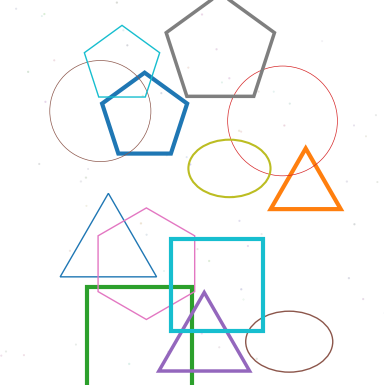[{"shape": "pentagon", "thickness": 3, "radius": 0.58, "center": [0.376, 0.695]}, {"shape": "triangle", "thickness": 1, "radius": 0.72, "center": [0.281, 0.353]}, {"shape": "triangle", "thickness": 3, "radius": 0.53, "center": [0.794, 0.509]}, {"shape": "square", "thickness": 3, "radius": 0.69, "center": [0.363, 0.117]}, {"shape": "circle", "thickness": 0.5, "radius": 0.71, "center": [0.734, 0.686]}, {"shape": "triangle", "thickness": 2.5, "radius": 0.68, "center": [0.53, 0.104]}, {"shape": "circle", "thickness": 0.5, "radius": 0.66, "center": [0.261, 0.712]}, {"shape": "oval", "thickness": 1, "radius": 0.57, "center": [0.751, 0.113]}, {"shape": "hexagon", "thickness": 1, "radius": 0.72, "center": [0.38, 0.315]}, {"shape": "pentagon", "thickness": 2.5, "radius": 0.74, "center": [0.572, 0.869]}, {"shape": "oval", "thickness": 1.5, "radius": 0.53, "center": [0.596, 0.563]}, {"shape": "square", "thickness": 3, "radius": 0.6, "center": [0.565, 0.26]}, {"shape": "pentagon", "thickness": 1, "radius": 0.51, "center": [0.317, 0.831]}]